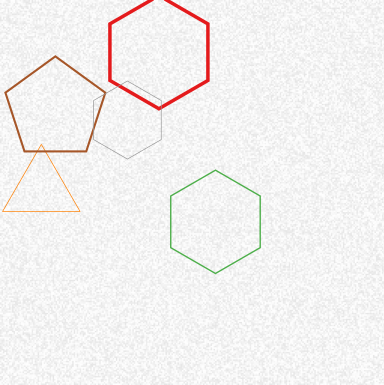[{"shape": "hexagon", "thickness": 2.5, "radius": 0.73, "center": [0.413, 0.864]}, {"shape": "hexagon", "thickness": 1, "radius": 0.67, "center": [0.56, 0.424]}, {"shape": "triangle", "thickness": 0.5, "radius": 0.58, "center": [0.107, 0.509]}, {"shape": "pentagon", "thickness": 1.5, "radius": 0.68, "center": [0.144, 0.717]}, {"shape": "hexagon", "thickness": 0.5, "radius": 0.51, "center": [0.331, 0.688]}]